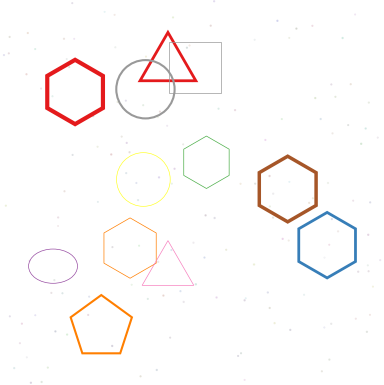[{"shape": "hexagon", "thickness": 3, "radius": 0.42, "center": [0.195, 0.761]}, {"shape": "triangle", "thickness": 2, "radius": 0.42, "center": [0.436, 0.832]}, {"shape": "hexagon", "thickness": 2, "radius": 0.43, "center": [0.85, 0.363]}, {"shape": "hexagon", "thickness": 0.5, "radius": 0.34, "center": [0.536, 0.578]}, {"shape": "oval", "thickness": 0.5, "radius": 0.32, "center": [0.138, 0.309]}, {"shape": "hexagon", "thickness": 0.5, "radius": 0.39, "center": [0.338, 0.356]}, {"shape": "pentagon", "thickness": 1.5, "radius": 0.42, "center": [0.263, 0.15]}, {"shape": "circle", "thickness": 0.5, "radius": 0.35, "center": [0.372, 0.534]}, {"shape": "hexagon", "thickness": 2.5, "radius": 0.43, "center": [0.747, 0.509]}, {"shape": "triangle", "thickness": 0.5, "radius": 0.39, "center": [0.436, 0.298]}, {"shape": "circle", "thickness": 1.5, "radius": 0.38, "center": [0.378, 0.768]}, {"shape": "square", "thickness": 0.5, "radius": 0.33, "center": [0.506, 0.825]}]